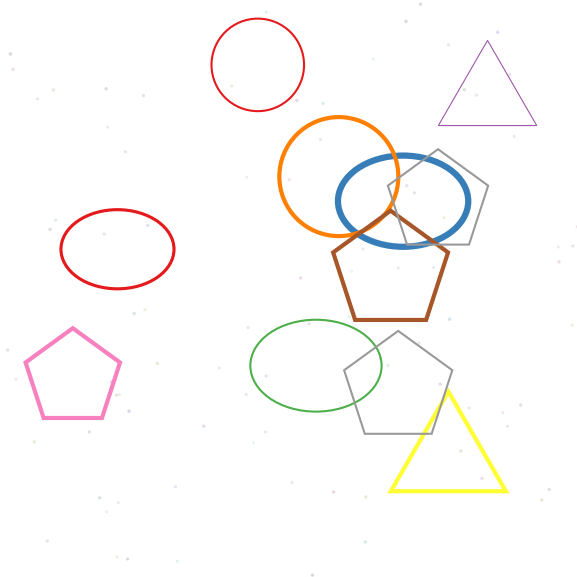[{"shape": "circle", "thickness": 1, "radius": 0.4, "center": [0.446, 0.887]}, {"shape": "oval", "thickness": 1.5, "radius": 0.49, "center": [0.203, 0.568]}, {"shape": "oval", "thickness": 3, "radius": 0.56, "center": [0.698, 0.651]}, {"shape": "oval", "thickness": 1, "radius": 0.57, "center": [0.547, 0.366]}, {"shape": "triangle", "thickness": 0.5, "radius": 0.49, "center": [0.844, 0.831]}, {"shape": "circle", "thickness": 2, "radius": 0.52, "center": [0.587, 0.693]}, {"shape": "triangle", "thickness": 2, "radius": 0.57, "center": [0.776, 0.206]}, {"shape": "pentagon", "thickness": 2, "radius": 0.52, "center": [0.676, 0.53]}, {"shape": "pentagon", "thickness": 2, "radius": 0.43, "center": [0.126, 0.345]}, {"shape": "pentagon", "thickness": 1, "radius": 0.49, "center": [0.69, 0.328]}, {"shape": "pentagon", "thickness": 1, "radius": 0.46, "center": [0.759, 0.649]}]